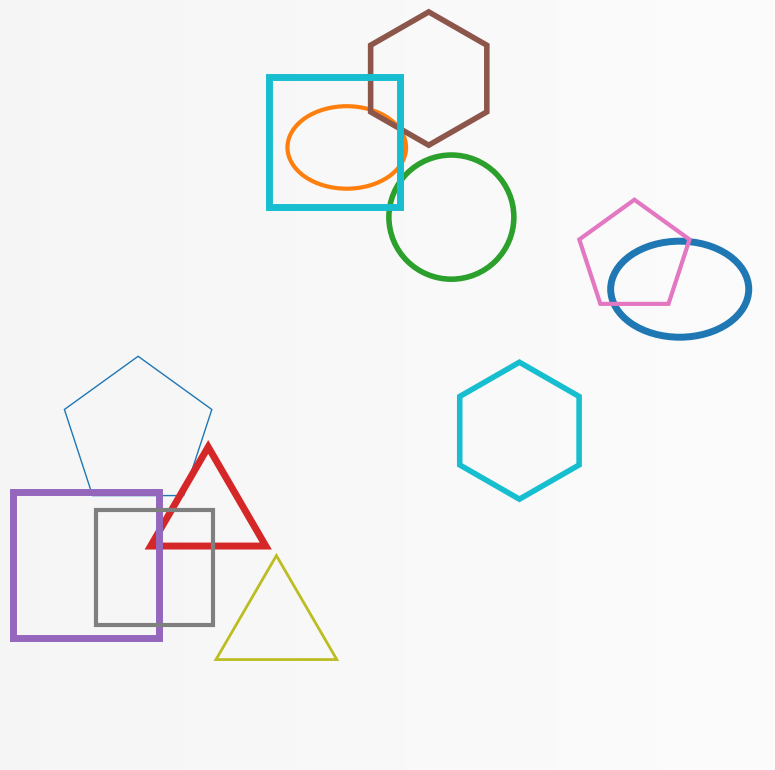[{"shape": "oval", "thickness": 2.5, "radius": 0.45, "center": [0.877, 0.624]}, {"shape": "pentagon", "thickness": 0.5, "radius": 0.5, "center": [0.178, 0.437]}, {"shape": "oval", "thickness": 1.5, "radius": 0.38, "center": [0.447, 0.809]}, {"shape": "circle", "thickness": 2, "radius": 0.4, "center": [0.582, 0.718]}, {"shape": "triangle", "thickness": 2.5, "radius": 0.43, "center": [0.269, 0.334]}, {"shape": "square", "thickness": 2.5, "radius": 0.47, "center": [0.111, 0.266]}, {"shape": "hexagon", "thickness": 2, "radius": 0.43, "center": [0.553, 0.898]}, {"shape": "pentagon", "thickness": 1.5, "radius": 0.37, "center": [0.819, 0.666]}, {"shape": "square", "thickness": 1.5, "radius": 0.38, "center": [0.199, 0.263]}, {"shape": "triangle", "thickness": 1, "radius": 0.45, "center": [0.357, 0.188]}, {"shape": "square", "thickness": 2.5, "radius": 0.42, "center": [0.432, 0.816]}, {"shape": "hexagon", "thickness": 2, "radius": 0.44, "center": [0.67, 0.441]}]